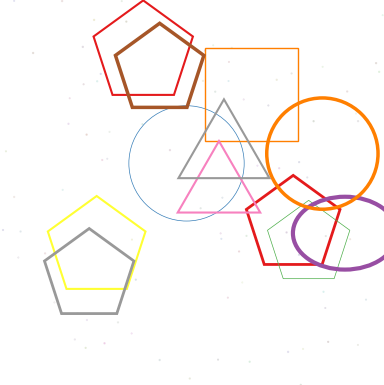[{"shape": "pentagon", "thickness": 1.5, "radius": 0.68, "center": [0.372, 0.863]}, {"shape": "pentagon", "thickness": 2, "radius": 0.64, "center": [0.762, 0.417]}, {"shape": "circle", "thickness": 0.5, "radius": 0.75, "center": [0.484, 0.576]}, {"shape": "pentagon", "thickness": 0.5, "radius": 0.56, "center": [0.802, 0.367]}, {"shape": "oval", "thickness": 3, "radius": 0.68, "center": [0.896, 0.394]}, {"shape": "circle", "thickness": 2.5, "radius": 0.72, "center": [0.837, 0.601]}, {"shape": "square", "thickness": 1, "radius": 0.61, "center": [0.654, 0.754]}, {"shape": "pentagon", "thickness": 1.5, "radius": 0.67, "center": [0.251, 0.358]}, {"shape": "pentagon", "thickness": 2.5, "radius": 0.6, "center": [0.415, 0.819]}, {"shape": "triangle", "thickness": 1.5, "radius": 0.62, "center": [0.569, 0.51]}, {"shape": "pentagon", "thickness": 2, "radius": 0.61, "center": [0.232, 0.284]}, {"shape": "triangle", "thickness": 1.5, "radius": 0.68, "center": [0.582, 0.606]}]